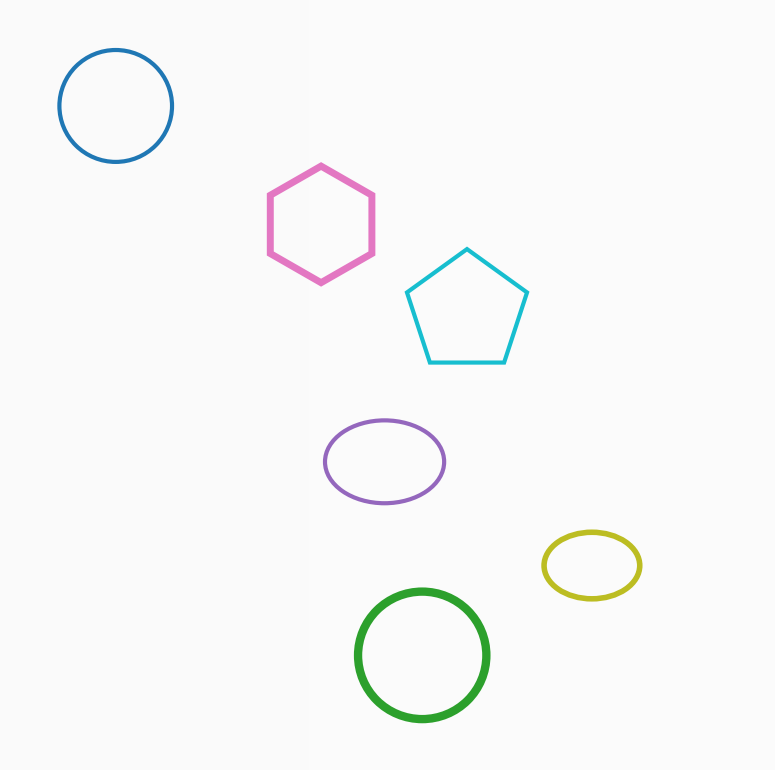[{"shape": "circle", "thickness": 1.5, "radius": 0.36, "center": [0.149, 0.862]}, {"shape": "circle", "thickness": 3, "radius": 0.41, "center": [0.545, 0.149]}, {"shape": "oval", "thickness": 1.5, "radius": 0.38, "center": [0.496, 0.4]}, {"shape": "hexagon", "thickness": 2.5, "radius": 0.38, "center": [0.414, 0.709]}, {"shape": "oval", "thickness": 2, "radius": 0.31, "center": [0.764, 0.266]}, {"shape": "pentagon", "thickness": 1.5, "radius": 0.41, "center": [0.603, 0.595]}]